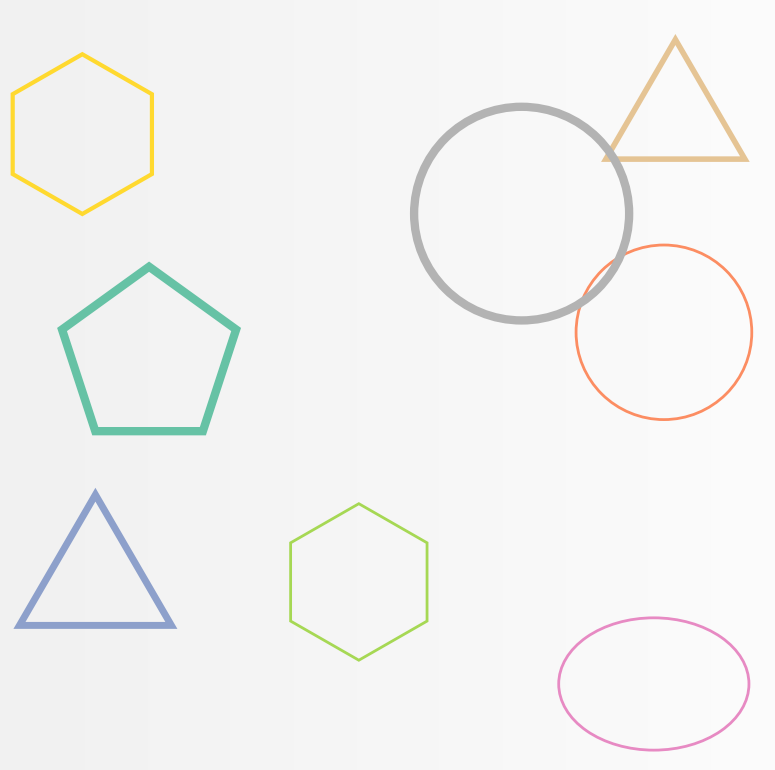[{"shape": "pentagon", "thickness": 3, "radius": 0.59, "center": [0.192, 0.536]}, {"shape": "circle", "thickness": 1, "radius": 0.57, "center": [0.857, 0.568]}, {"shape": "triangle", "thickness": 2.5, "radius": 0.57, "center": [0.123, 0.244]}, {"shape": "oval", "thickness": 1, "radius": 0.61, "center": [0.844, 0.112]}, {"shape": "hexagon", "thickness": 1, "radius": 0.51, "center": [0.463, 0.244]}, {"shape": "hexagon", "thickness": 1.5, "radius": 0.52, "center": [0.106, 0.826]}, {"shape": "triangle", "thickness": 2, "radius": 0.52, "center": [0.871, 0.845]}, {"shape": "circle", "thickness": 3, "radius": 0.69, "center": [0.673, 0.723]}]